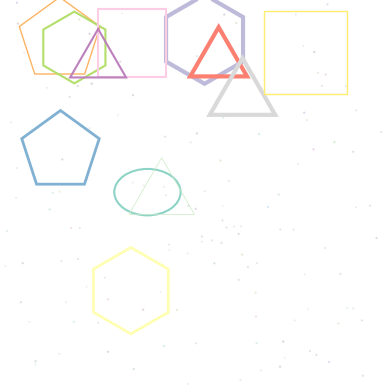[{"shape": "oval", "thickness": 1.5, "radius": 0.43, "center": [0.383, 0.501]}, {"shape": "hexagon", "thickness": 2, "radius": 0.56, "center": [0.34, 0.245]}, {"shape": "hexagon", "thickness": 3, "radius": 0.58, "center": [0.531, 0.898]}, {"shape": "triangle", "thickness": 3, "radius": 0.43, "center": [0.568, 0.844]}, {"shape": "pentagon", "thickness": 2, "radius": 0.53, "center": [0.157, 0.607]}, {"shape": "pentagon", "thickness": 1, "radius": 0.55, "center": [0.155, 0.897]}, {"shape": "hexagon", "thickness": 1.5, "radius": 0.47, "center": [0.193, 0.877]}, {"shape": "square", "thickness": 1.5, "radius": 0.44, "center": [0.342, 0.889]}, {"shape": "triangle", "thickness": 3, "radius": 0.49, "center": [0.63, 0.751]}, {"shape": "triangle", "thickness": 1.5, "radius": 0.42, "center": [0.255, 0.841]}, {"shape": "triangle", "thickness": 0.5, "radius": 0.49, "center": [0.42, 0.492]}, {"shape": "square", "thickness": 1, "radius": 0.54, "center": [0.793, 0.864]}]